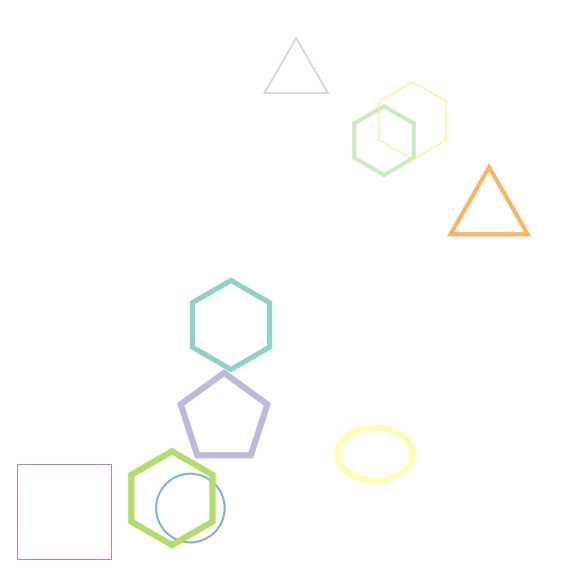[{"shape": "hexagon", "thickness": 2.5, "radius": 0.39, "center": [0.4, 0.436]}, {"shape": "oval", "thickness": 3, "radius": 0.33, "center": [0.65, 0.213]}, {"shape": "pentagon", "thickness": 3, "radius": 0.39, "center": [0.388, 0.275]}, {"shape": "circle", "thickness": 1, "radius": 0.3, "center": [0.33, 0.119]}, {"shape": "triangle", "thickness": 2, "radius": 0.39, "center": [0.847, 0.632]}, {"shape": "hexagon", "thickness": 3, "radius": 0.41, "center": [0.298, 0.136]}, {"shape": "triangle", "thickness": 1, "radius": 0.32, "center": [0.513, 0.87]}, {"shape": "square", "thickness": 0.5, "radius": 0.41, "center": [0.111, 0.113]}, {"shape": "hexagon", "thickness": 2, "radius": 0.3, "center": [0.665, 0.756]}, {"shape": "hexagon", "thickness": 0.5, "radius": 0.34, "center": [0.715, 0.79]}]